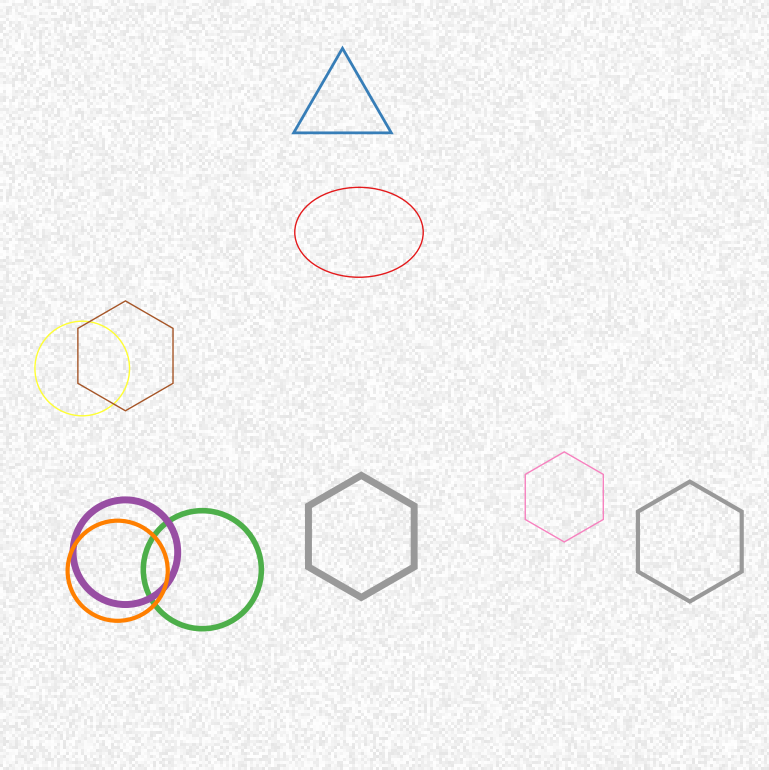[{"shape": "oval", "thickness": 0.5, "radius": 0.42, "center": [0.466, 0.698]}, {"shape": "triangle", "thickness": 1, "radius": 0.37, "center": [0.445, 0.864]}, {"shape": "circle", "thickness": 2, "radius": 0.38, "center": [0.263, 0.26]}, {"shape": "circle", "thickness": 2.5, "radius": 0.34, "center": [0.163, 0.283]}, {"shape": "circle", "thickness": 1.5, "radius": 0.33, "center": [0.153, 0.259]}, {"shape": "circle", "thickness": 0.5, "radius": 0.31, "center": [0.107, 0.521]}, {"shape": "hexagon", "thickness": 0.5, "radius": 0.36, "center": [0.163, 0.538]}, {"shape": "hexagon", "thickness": 0.5, "radius": 0.29, "center": [0.733, 0.355]}, {"shape": "hexagon", "thickness": 1.5, "radius": 0.39, "center": [0.896, 0.297]}, {"shape": "hexagon", "thickness": 2.5, "radius": 0.4, "center": [0.469, 0.303]}]